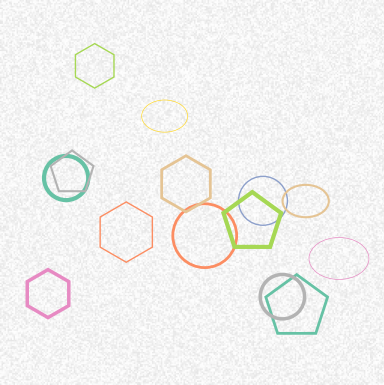[{"shape": "circle", "thickness": 3, "radius": 0.29, "center": [0.172, 0.538]}, {"shape": "pentagon", "thickness": 2, "radius": 0.42, "center": [0.771, 0.202]}, {"shape": "hexagon", "thickness": 1, "radius": 0.39, "center": [0.328, 0.397]}, {"shape": "circle", "thickness": 2, "radius": 0.41, "center": [0.532, 0.388]}, {"shape": "circle", "thickness": 1, "radius": 0.32, "center": [0.683, 0.478]}, {"shape": "oval", "thickness": 0.5, "radius": 0.39, "center": [0.88, 0.329]}, {"shape": "hexagon", "thickness": 2.5, "radius": 0.31, "center": [0.125, 0.237]}, {"shape": "hexagon", "thickness": 1, "radius": 0.29, "center": [0.246, 0.829]}, {"shape": "pentagon", "thickness": 3, "radius": 0.39, "center": [0.655, 0.422]}, {"shape": "oval", "thickness": 0.5, "radius": 0.3, "center": [0.428, 0.698]}, {"shape": "hexagon", "thickness": 2, "radius": 0.36, "center": [0.483, 0.523]}, {"shape": "oval", "thickness": 1.5, "radius": 0.3, "center": [0.794, 0.478]}, {"shape": "circle", "thickness": 2.5, "radius": 0.29, "center": [0.734, 0.229]}, {"shape": "pentagon", "thickness": 1.5, "radius": 0.29, "center": [0.187, 0.551]}]